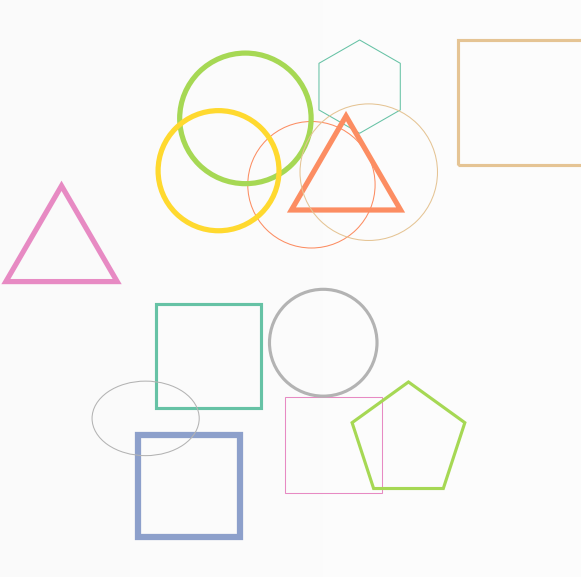[{"shape": "square", "thickness": 1.5, "radius": 0.45, "center": [0.359, 0.383]}, {"shape": "hexagon", "thickness": 0.5, "radius": 0.4, "center": [0.619, 0.849]}, {"shape": "triangle", "thickness": 2.5, "radius": 0.54, "center": [0.595, 0.69]}, {"shape": "circle", "thickness": 0.5, "radius": 0.55, "center": [0.536, 0.679]}, {"shape": "square", "thickness": 3, "radius": 0.44, "center": [0.325, 0.158]}, {"shape": "square", "thickness": 0.5, "radius": 0.42, "center": [0.574, 0.228]}, {"shape": "triangle", "thickness": 2.5, "radius": 0.55, "center": [0.106, 0.567]}, {"shape": "pentagon", "thickness": 1.5, "radius": 0.51, "center": [0.703, 0.236]}, {"shape": "circle", "thickness": 2.5, "radius": 0.57, "center": [0.422, 0.794]}, {"shape": "circle", "thickness": 2.5, "radius": 0.52, "center": [0.376, 0.704]}, {"shape": "square", "thickness": 1.5, "radius": 0.54, "center": [0.896, 0.822]}, {"shape": "circle", "thickness": 0.5, "radius": 0.59, "center": [0.634, 0.701]}, {"shape": "oval", "thickness": 0.5, "radius": 0.46, "center": [0.251, 0.275]}, {"shape": "circle", "thickness": 1.5, "radius": 0.46, "center": [0.556, 0.406]}]